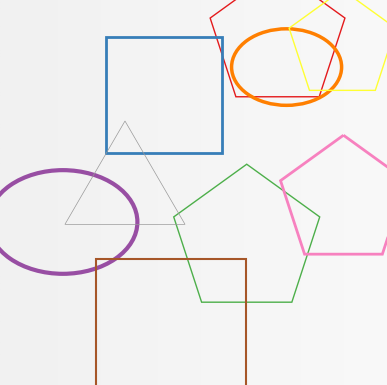[{"shape": "pentagon", "thickness": 1, "radius": 0.91, "center": [0.716, 0.897]}, {"shape": "square", "thickness": 2, "radius": 0.75, "center": [0.423, 0.754]}, {"shape": "pentagon", "thickness": 1, "radius": 0.99, "center": [0.637, 0.375]}, {"shape": "oval", "thickness": 3, "radius": 0.96, "center": [0.162, 0.423]}, {"shape": "oval", "thickness": 2.5, "radius": 0.71, "center": [0.74, 0.826]}, {"shape": "pentagon", "thickness": 1, "radius": 0.72, "center": [0.884, 0.882]}, {"shape": "square", "thickness": 1.5, "radius": 0.97, "center": [0.441, 0.133]}, {"shape": "pentagon", "thickness": 2, "radius": 0.85, "center": [0.886, 0.478]}, {"shape": "triangle", "thickness": 0.5, "radius": 0.89, "center": [0.323, 0.507]}]